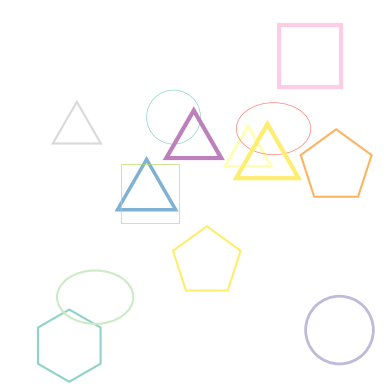[{"shape": "circle", "thickness": 0.5, "radius": 0.35, "center": [0.451, 0.696]}, {"shape": "hexagon", "thickness": 1.5, "radius": 0.47, "center": [0.18, 0.102]}, {"shape": "triangle", "thickness": 2, "radius": 0.35, "center": [0.644, 0.603]}, {"shape": "circle", "thickness": 2, "radius": 0.44, "center": [0.882, 0.143]}, {"shape": "oval", "thickness": 0.5, "radius": 0.48, "center": [0.711, 0.666]}, {"shape": "triangle", "thickness": 2.5, "radius": 0.44, "center": [0.381, 0.499]}, {"shape": "pentagon", "thickness": 1.5, "radius": 0.48, "center": [0.873, 0.567]}, {"shape": "square", "thickness": 0.5, "radius": 0.38, "center": [0.389, 0.498]}, {"shape": "square", "thickness": 3, "radius": 0.4, "center": [0.804, 0.854]}, {"shape": "triangle", "thickness": 1.5, "radius": 0.36, "center": [0.2, 0.663]}, {"shape": "triangle", "thickness": 3, "radius": 0.41, "center": [0.503, 0.631]}, {"shape": "oval", "thickness": 1.5, "radius": 0.5, "center": [0.247, 0.228]}, {"shape": "pentagon", "thickness": 1.5, "radius": 0.46, "center": [0.537, 0.32]}, {"shape": "triangle", "thickness": 3, "radius": 0.47, "center": [0.695, 0.584]}]